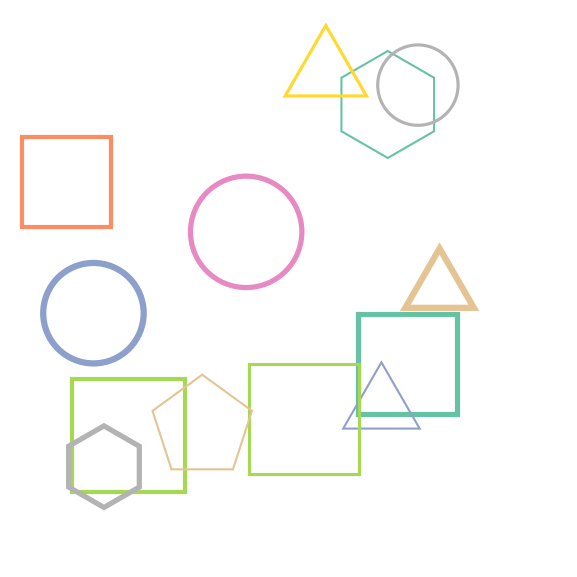[{"shape": "square", "thickness": 2.5, "radius": 0.43, "center": [0.706, 0.368]}, {"shape": "hexagon", "thickness": 1, "radius": 0.46, "center": [0.671, 0.818]}, {"shape": "square", "thickness": 2, "radius": 0.39, "center": [0.115, 0.684]}, {"shape": "triangle", "thickness": 1, "radius": 0.38, "center": [0.66, 0.295]}, {"shape": "circle", "thickness": 3, "radius": 0.43, "center": [0.162, 0.457]}, {"shape": "circle", "thickness": 2.5, "radius": 0.48, "center": [0.426, 0.598]}, {"shape": "square", "thickness": 2, "radius": 0.49, "center": [0.223, 0.245]}, {"shape": "square", "thickness": 1.5, "radius": 0.48, "center": [0.526, 0.274]}, {"shape": "triangle", "thickness": 1.5, "radius": 0.41, "center": [0.564, 0.874]}, {"shape": "triangle", "thickness": 3, "radius": 0.34, "center": [0.761, 0.5]}, {"shape": "pentagon", "thickness": 1, "radius": 0.45, "center": [0.35, 0.26]}, {"shape": "circle", "thickness": 1.5, "radius": 0.35, "center": [0.724, 0.852]}, {"shape": "hexagon", "thickness": 2.5, "radius": 0.35, "center": [0.18, 0.191]}]